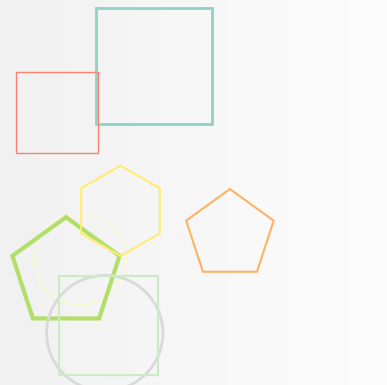[{"shape": "square", "thickness": 2, "radius": 0.75, "center": [0.397, 0.829]}, {"shape": "circle", "thickness": 0.5, "radius": 0.6, "center": [0.207, 0.327]}, {"shape": "square", "thickness": 1, "radius": 0.53, "center": [0.147, 0.708]}, {"shape": "pentagon", "thickness": 1.5, "radius": 0.59, "center": [0.593, 0.39]}, {"shape": "pentagon", "thickness": 3, "radius": 0.73, "center": [0.17, 0.29]}, {"shape": "circle", "thickness": 2, "radius": 0.75, "center": [0.27, 0.135]}, {"shape": "square", "thickness": 1.5, "radius": 0.64, "center": [0.28, 0.154]}, {"shape": "hexagon", "thickness": 1.5, "radius": 0.59, "center": [0.311, 0.452]}]